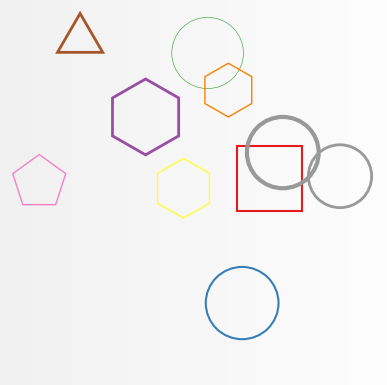[{"shape": "square", "thickness": 1.5, "radius": 0.42, "center": [0.695, 0.538]}, {"shape": "circle", "thickness": 1.5, "radius": 0.47, "center": [0.625, 0.213]}, {"shape": "circle", "thickness": 0.5, "radius": 0.46, "center": [0.536, 0.862]}, {"shape": "hexagon", "thickness": 2, "radius": 0.49, "center": [0.376, 0.696]}, {"shape": "hexagon", "thickness": 1, "radius": 0.35, "center": [0.589, 0.766]}, {"shape": "hexagon", "thickness": 1, "radius": 0.39, "center": [0.473, 0.511]}, {"shape": "triangle", "thickness": 2, "radius": 0.34, "center": [0.207, 0.898]}, {"shape": "pentagon", "thickness": 1, "radius": 0.36, "center": [0.101, 0.527]}, {"shape": "circle", "thickness": 2, "radius": 0.41, "center": [0.877, 0.542]}, {"shape": "circle", "thickness": 3, "radius": 0.46, "center": [0.73, 0.604]}]